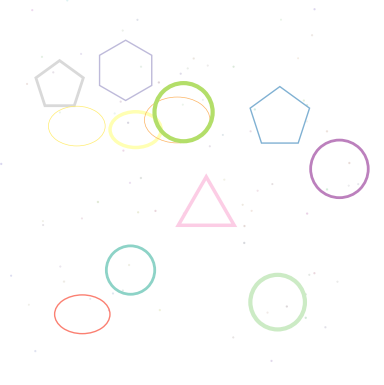[{"shape": "circle", "thickness": 2, "radius": 0.31, "center": [0.339, 0.299]}, {"shape": "oval", "thickness": 2.5, "radius": 0.33, "center": [0.352, 0.663]}, {"shape": "hexagon", "thickness": 1, "radius": 0.39, "center": [0.326, 0.817]}, {"shape": "oval", "thickness": 1, "radius": 0.36, "center": [0.214, 0.184]}, {"shape": "pentagon", "thickness": 1, "radius": 0.41, "center": [0.727, 0.694]}, {"shape": "oval", "thickness": 0.5, "radius": 0.43, "center": [0.46, 0.688]}, {"shape": "circle", "thickness": 3, "radius": 0.38, "center": [0.477, 0.709]}, {"shape": "triangle", "thickness": 2.5, "radius": 0.42, "center": [0.536, 0.457]}, {"shape": "pentagon", "thickness": 2, "radius": 0.32, "center": [0.155, 0.778]}, {"shape": "circle", "thickness": 2, "radius": 0.37, "center": [0.882, 0.561]}, {"shape": "circle", "thickness": 3, "radius": 0.35, "center": [0.721, 0.215]}, {"shape": "oval", "thickness": 0.5, "radius": 0.37, "center": [0.199, 0.673]}]